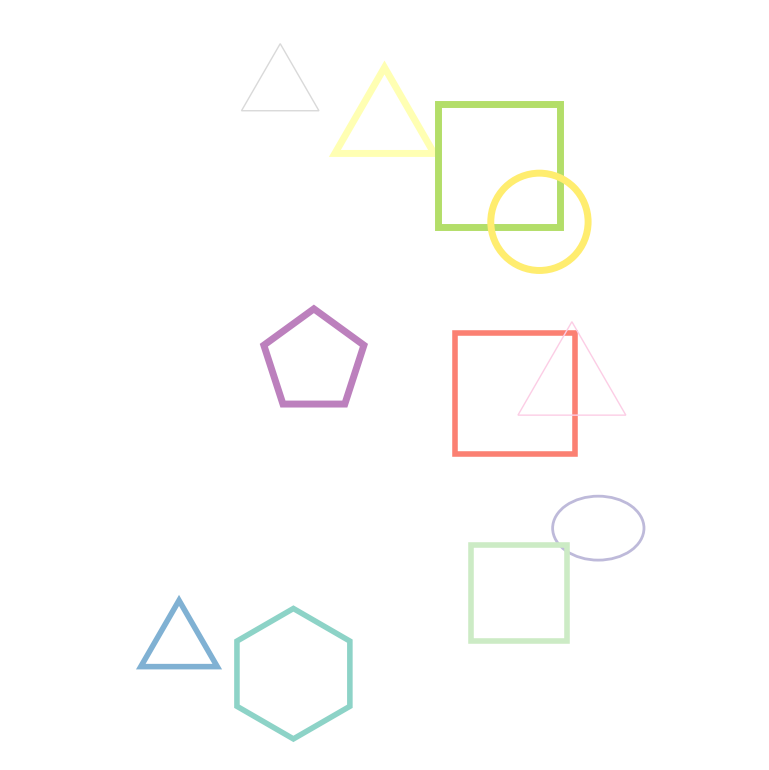[{"shape": "hexagon", "thickness": 2, "radius": 0.42, "center": [0.381, 0.125]}, {"shape": "triangle", "thickness": 2.5, "radius": 0.37, "center": [0.499, 0.838]}, {"shape": "oval", "thickness": 1, "radius": 0.3, "center": [0.777, 0.314]}, {"shape": "square", "thickness": 2, "radius": 0.39, "center": [0.669, 0.489]}, {"shape": "triangle", "thickness": 2, "radius": 0.29, "center": [0.233, 0.163]}, {"shape": "square", "thickness": 2.5, "radius": 0.4, "center": [0.648, 0.785]}, {"shape": "triangle", "thickness": 0.5, "radius": 0.4, "center": [0.743, 0.501]}, {"shape": "triangle", "thickness": 0.5, "radius": 0.29, "center": [0.364, 0.885]}, {"shape": "pentagon", "thickness": 2.5, "radius": 0.34, "center": [0.408, 0.531]}, {"shape": "square", "thickness": 2, "radius": 0.31, "center": [0.674, 0.23]}, {"shape": "circle", "thickness": 2.5, "radius": 0.32, "center": [0.701, 0.712]}]